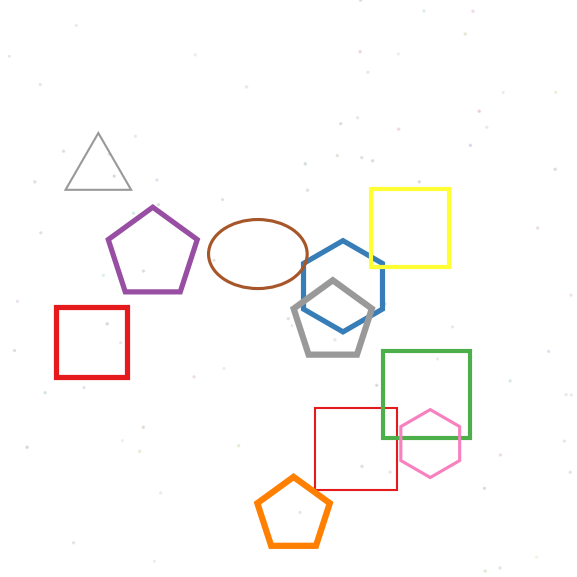[{"shape": "square", "thickness": 2.5, "radius": 0.31, "center": [0.158, 0.407]}, {"shape": "square", "thickness": 1, "radius": 0.36, "center": [0.617, 0.221]}, {"shape": "hexagon", "thickness": 2.5, "radius": 0.39, "center": [0.594, 0.503]}, {"shape": "square", "thickness": 2, "radius": 0.38, "center": [0.738, 0.316]}, {"shape": "pentagon", "thickness": 2.5, "radius": 0.41, "center": [0.265, 0.559]}, {"shape": "pentagon", "thickness": 3, "radius": 0.33, "center": [0.508, 0.107]}, {"shape": "square", "thickness": 2, "radius": 0.34, "center": [0.71, 0.604]}, {"shape": "oval", "thickness": 1.5, "radius": 0.43, "center": [0.447, 0.559]}, {"shape": "hexagon", "thickness": 1.5, "radius": 0.29, "center": [0.745, 0.231]}, {"shape": "triangle", "thickness": 1, "radius": 0.33, "center": [0.17, 0.703]}, {"shape": "pentagon", "thickness": 3, "radius": 0.36, "center": [0.576, 0.443]}]